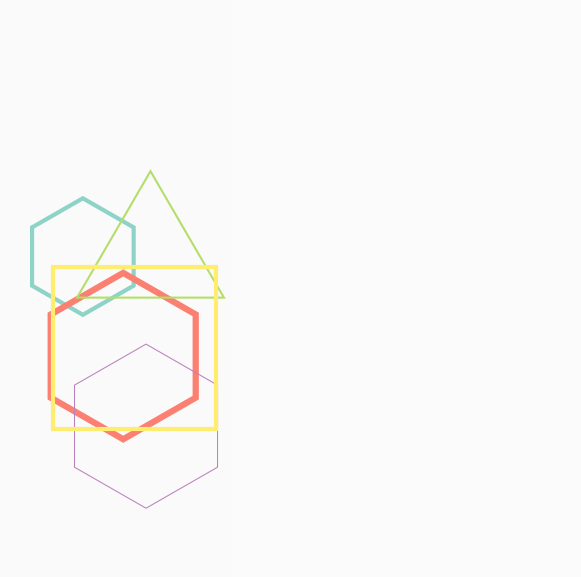[{"shape": "hexagon", "thickness": 2, "radius": 0.5, "center": [0.143, 0.555]}, {"shape": "hexagon", "thickness": 3, "radius": 0.72, "center": [0.212, 0.383]}, {"shape": "triangle", "thickness": 1, "radius": 0.73, "center": [0.259, 0.557]}, {"shape": "hexagon", "thickness": 0.5, "radius": 0.71, "center": [0.251, 0.261]}, {"shape": "square", "thickness": 2, "radius": 0.7, "center": [0.231, 0.397]}]